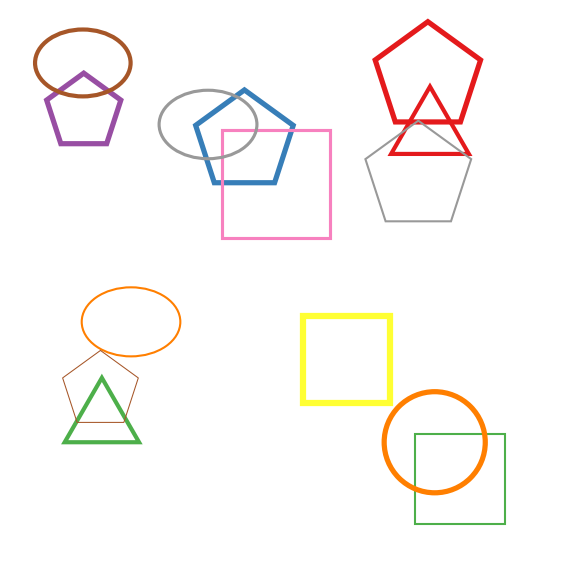[{"shape": "pentagon", "thickness": 2.5, "radius": 0.48, "center": [0.741, 0.866]}, {"shape": "triangle", "thickness": 2, "radius": 0.39, "center": [0.745, 0.771]}, {"shape": "pentagon", "thickness": 2.5, "radius": 0.44, "center": [0.423, 0.755]}, {"shape": "triangle", "thickness": 2, "radius": 0.37, "center": [0.176, 0.271]}, {"shape": "square", "thickness": 1, "radius": 0.39, "center": [0.797, 0.17]}, {"shape": "pentagon", "thickness": 2.5, "radius": 0.34, "center": [0.145, 0.805]}, {"shape": "circle", "thickness": 2.5, "radius": 0.44, "center": [0.753, 0.233]}, {"shape": "oval", "thickness": 1, "radius": 0.43, "center": [0.227, 0.442]}, {"shape": "square", "thickness": 3, "radius": 0.38, "center": [0.6, 0.377]}, {"shape": "pentagon", "thickness": 0.5, "radius": 0.34, "center": [0.174, 0.323]}, {"shape": "oval", "thickness": 2, "radius": 0.41, "center": [0.143, 0.89]}, {"shape": "square", "thickness": 1.5, "radius": 0.47, "center": [0.478, 0.681]}, {"shape": "pentagon", "thickness": 1, "radius": 0.48, "center": [0.724, 0.694]}, {"shape": "oval", "thickness": 1.5, "radius": 0.42, "center": [0.36, 0.784]}]